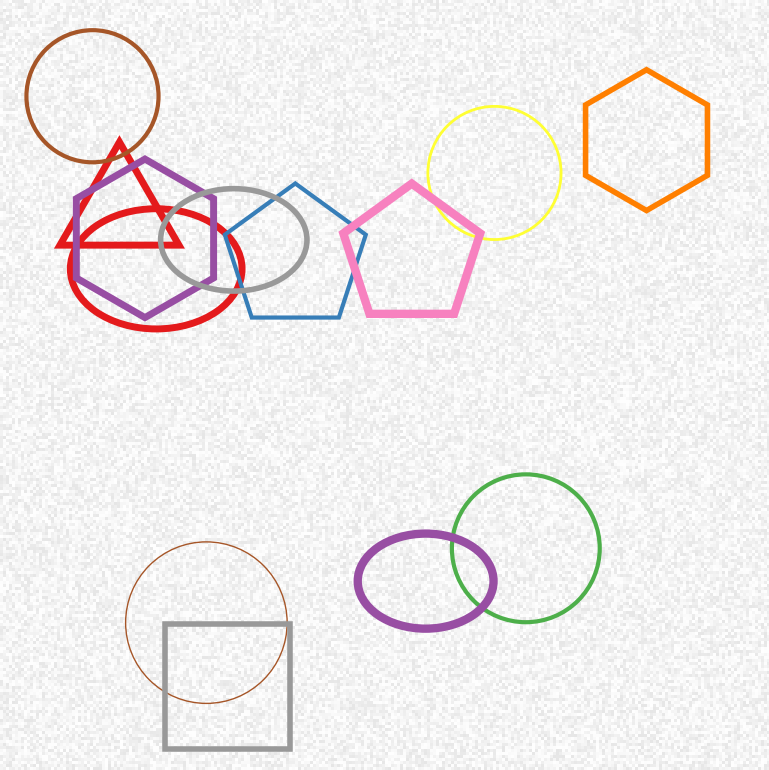[{"shape": "triangle", "thickness": 2.5, "radius": 0.45, "center": [0.155, 0.726]}, {"shape": "oval", "thickness": 2.5, "radius": 0.56, "center": [0.203, 0.651]}, {"shape": "pentagon", "thickness": 1.5, "radius": 0.48, "center": [0.384, 0.665]}, {"shape": "circle", "thickness": 1.5, "radius": 0.48, "center": [0.683, 0.288]}, {"shape": "hexagon", "thickness": 2.5, "radius": 0.51, "center": [0.188, 0.69]}, {"shape": "oval", "thickness": 3, "radius": 0.44, "center": [0.553, 0.245]}, {"shape": "hexagon", "thickness": 2, "radius": 0.46, "center": [0.84, 0.818]}, {"shape": "circle", "thickness": 1, "radius": 0.43, "center": [0.642, 0.775]}, {"shape": "circle", "thickness": 1.5, "radius": 0.43, "center": [0.12, 0.875]}, {"shape": "circle", "thickness": 0.5, "radius": 0.52, "center": [0.268, 0.191]}, {"shape": "pentagon", "thickness": 3, "radius": 0.47, "center": [0.535, 0.668]}, {"shape": "square", "thickness": 2, "radius": 0.41, "center": [0.295, 0.108]}, {"shape": "oval", "thickness": 2, "radius": 0.48, "center": [0.304, 0.688]}]